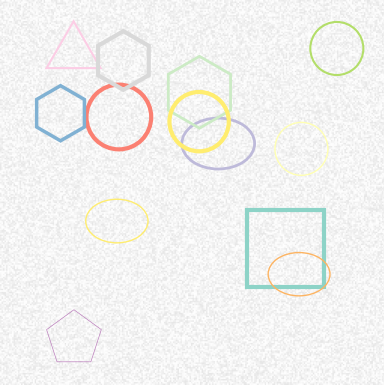[{"shape": "square", "thickness": 3, "radius": 0.5, "center": [0.742, 0.354]}, {"shape": "circle", "thickness": 1, "radius": 0.34, "center": [0.783, 0.613]}, {"shape": "oval", "thickness": 2, "radius": 0.47, "center": [0.567, 0.627]}, {"shape": "circle", "thickness": 3, "radius": 0.42, "center": [0.309, 0.696]}, {"shape": "hexagon", "thickness": 2.5, "radius": 0.36, "center": [0.157, 0.706]}, {"shape": "oval", "thickness": 1, "radius": 0.4, "center": [0.777, 0.288]}, {"shape": "circle", "thickness": 1.5, "radius": 0.34, "center": [0.875, 0.874]}, {"shape": "triangle", "thickness": 1.5, "radius": 0.41, "center": [0.191, 0.864]}, {"shape": "hexagon", "thickness": 3, "radius": 0.38, "center": [0.32, 0.843]}, {"shape": "pentagon", "thickness": 0.5, "radius": 0.37, "center": [0.192, 0.121]}, {"shape": "hexagon", "thickness": 2, "radius": 0.47, "center": [0.518, 0.76]}, {"shape": "circle", "thickness": 3, "radius": 0.39, "center": [0.517, 0.684]}, {"shape": "oval", "thickness": 1, "radius": 0.4, "center": [0.304, 0.426]}]